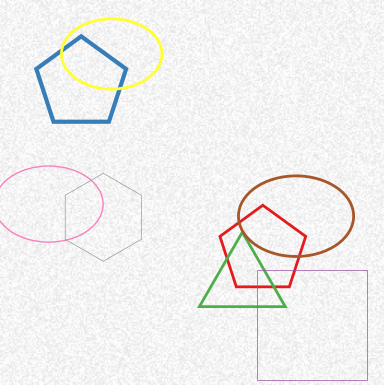[{"shape": "pentagon", "thickness": 2, "radius": 0.59, "center": [0.683, 0.35]}, {"shape": "pentagon", "thickness": 3, "radius": 0.61, "center": [0.211, 0.783]}, {"shape": "triangle", "thickness": 2, "radius": 0.64, "center": [0.629, 0.268]}, {"shape": "square", "thickness": 0.5, "radius": 0.72, "center": [0.811, 0.156]}, {"shape": "oval", "thickness": 2, "radius": 0.65, "center": [0.29, 0.86]}, {"shape": "oval", "thickness": 2, "radius": 0.75, "center": [0.769, 0.438]}, {"shape": "oval", "thickness": 1, "radius": 0.71, "center": [0.127, 0.47]}, {"shape": "hexagon", "thickness": 0.5, "radius": 0.57, "center": [0.268, 0.436]}]